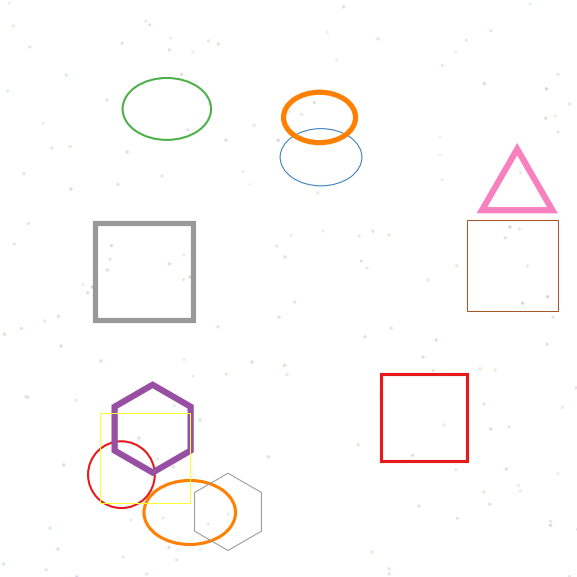[{"shape": "square", "thickness": 1.5, "radius": 0.37, "center": [0.735, 0.276]}, {"shape": "circle", "thickness": 1, "radius": 0.29, "center": [0.21, 0.177]}, {"shape": "oval", "thickness": 0.5, "radius": 0.35, "center": [0.556, 0.727]}, {"shape": "oval", "thickness": 1, "radius": 0.38, "center": [0.289, 0.811]}, {"shape": "hexagon", "thickness": 3, "radius": 0.38, "center": [0.264, 0.257]}, {"shape": "oval", "thickness": 1.5, "radius": 0.4, "center": [0.329, 0.112]}, {"shape": "oval", "thickness": 2.5, "radius": 0.31, "center": [0.553, 0.796]}, {"shape": "square", "thickness": 0.5, "radius": 0.39, "center": [0.251, 0.207]}, {"shape": "square", "thickness": 0.5, "radius": 0.39, "center": [0.888, 0.539]}, {"shape": "triangle", "thickness": 3, "radius": 0.35, "center": [0.896, 0.67]}, {"shape": "hexagon", "thickness": 0.5, "radius": 0.33, "center": [0.395, 0.113]}, {"shape": "square", "thickness": 2.5, "radius": 0.42, "center": [0.25, 0.529]}]